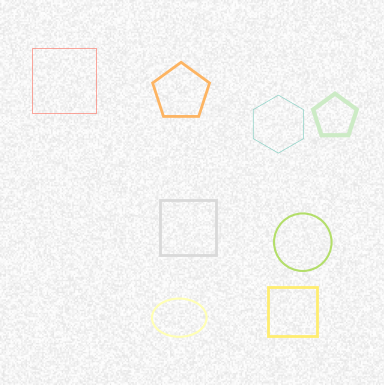[{"shape": "hexagon", "thickness": 0.5, "radius": 0.38, "center": [0.723, 0.678]}, {"shape": "oval", "thickness": 1.5, "radius": 0.35, "center": [0.466, 0.175]}, {"shape": "square", "thickness": 0.5, "radius": 0.42, "center": [0.166, 0.791]}, {"shape": "pentagon", "thickness": 2, "radius": 0.39, "center": [0.47, 0.76]}, {"shape": "circle", "thickness": 1.5, "radius": 0.37, "center": [0.786, 0.371]}, {"shape": "square", "thickness": 2, "radius": 0.36, "center": [0.489, 0.409]}, {"shape": "pentagon", "thickness": 3, "radius": 0.3, "center": [0.87, 0.697]}, {"shape": "square", "thickness": 2, "radius": 0.32, "center": [0.76, 0.19]}]